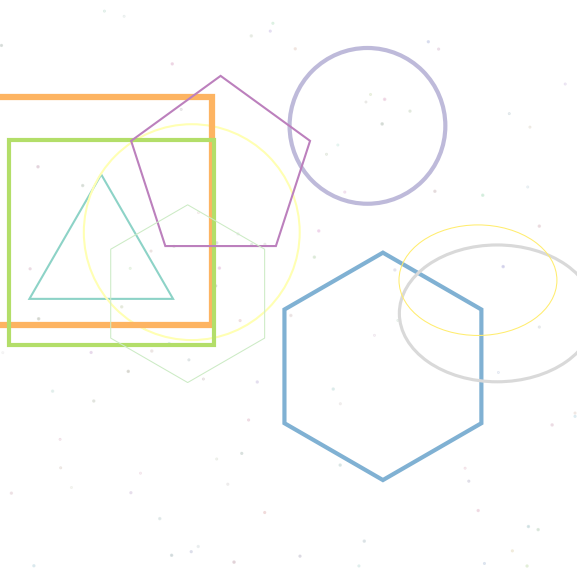[{"shape": "triangle", "thickness": 1, "radius": 0.72, "center": [0.175, 0.553]}, {"shape": "circle", "thickness": 1, "radius": 0.93, "center": [0.332, 0.597]}, {"shape": "circle", "thickness": 2, "radius": 0.67, "center": [0.636, 0.781]}, {"shape": "hexagon", "thickness": 2, "radius": 0.98, "center": [0.663, 0.365]}, {"shape": "square", "thickness": 3, "radius": 0.99, "center": [0.169, 0.633]}, {"shape": "square", "thickness": 2, "radius": 0.89, "center": [0.194, 0.579]}, {"shape": "oval", "thickness": 1.5, "radius": 0.85, "center": [0.861, 0.456]}, {"shape": "pentagon", "thickness": 1, "radius": 0.81, "center": [0.382, 0.705]}, {"shape": "hexagon", "thickness": 0.5, "radius": 0.77, "center": [0.325, 0.491]}, {"shape": "oval", "thickness": 0.5, "radius": 0.68, "center": [0.828, 0.514]}]